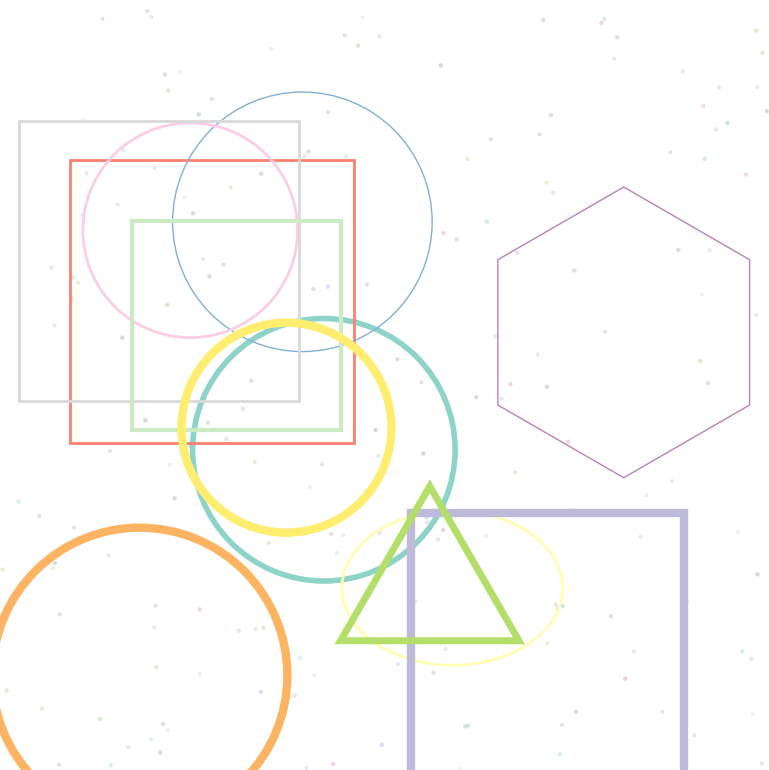[{"shape": "circle", "thickness": 2, "radius": 0.85, "center": [0.421, 0.416]}, {"shape": "oval", "thickness": 1, "radius": 0.72, "center": [0.587, 0.236]}, {"shape": "square", "thickness": 3, "radius": 0.89, "center": [0.711, 0.157]}, {"shape": "square", "thickness": 1, "radius": 0.92, "center": [0.275, 0.608]}, {"shape": "circle", "thickness": 0.5, "radius": 0.84, "center": [0.393, 0.712]}, {"shape": "circle", "thickness": 3, "radius": 0.96, "center": [0.182, 0.123]}, {"shape": "triangle", "thickness": 2.5, "radius": 0.67, "center": [0.558, 0.235]}, {"shape": "circle", "thickness": 1, "radius": 0.7, "center": [0.247, 0.701]}, {"shape": "square", "thickness": 1, "radius": 0.91, "center": [0.207, 0.661]}, {"shape": "hexagon", "thickness": 0.5, "radius": 0.94, "center": [0.81, 0.568]}, {"shape": "square", "thickness": 1.5, "radius": 0.68, "center": [0.307, 0.578]}, {"shape": "circle", "thickness": 3, "radius": 0.68, "center": [0.372, 0.445]}]